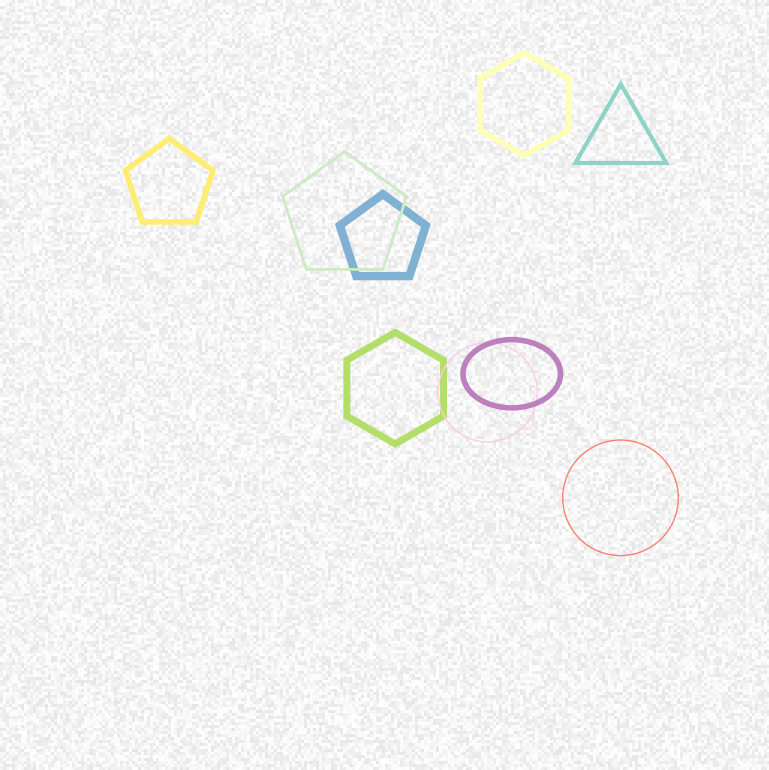[{"shape": "triangle", "thickness": 1.5, "radius": 0.34, "center": [0.806, 0.822]}, {"shape": "hexagon", "thickness": 2, "radius": 0.33, "center": [0.681, 0.865]}, {"shape": "circle", "thickness": 0.5, "radius": 0.38, "center": [0.806, 0.353]}, {"shape": "pentagon", "thickness": 3, "radius": 0.29, "center": [0.497, 0.689]}, {"shape": "hexagon", "thickness": 2.5, "radius": 0.36, "center": [0.513, 0.496]}, {"shape": "circle", "thickness": 0.5, "radius": 0.32, "center": [0.633, 0.491]}, {"shape": "oval", "thickness": 2, "radius": 0.32, "center": [0.665, 0.515]}, {"shape": "pentagon", "thickness": 1, "radius": 0.42, "center": [0.448, 0.719]}, {"shape": "pentagon", "thickness": 2, "radius": 0.3, "center": [0.22, 0.76]}]